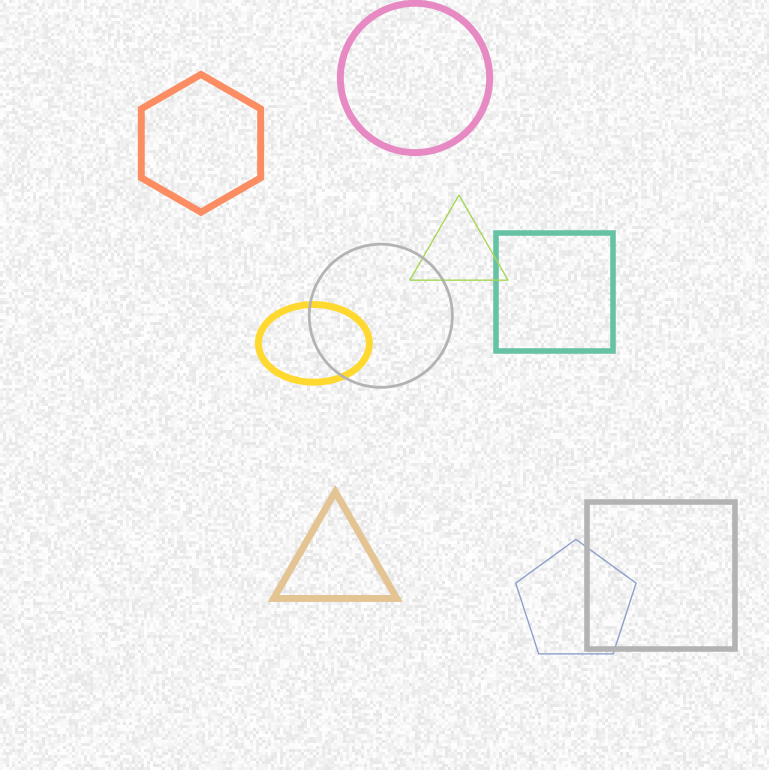[{"shape": "square", "thickness": 2, "radius": 0.38, "center": [0.72, 0.621]}, {"shape": "hexagon", "thickness": 2.5, "radius": 0.45, "center": [0.261, 0.814]}, {"shape": "pentagon", "thickness": 0.5, "radius": 0.41, "center": [0.748, 0.217]}, {"shape": "circle", "thickness": 2.5, "radius": 0.48, "center": [0.539, 0.899]}, {"shape": "triangle", "thickness": 0.5, "radius": 0.37, "center": [0.596, 0.673]}, {"shape": "oval", "thickness": 2.5, "radius": 0.36, "center": [0.408, 0.554]}, {"shape": "triangle", "thickness": 2.5, "radius": 0.46, "center": [0.435, 0.269]}, {"shape": "circle", "thickness": 1, "radius": 0.46, "center": [0.495, 0.59]}, {"shape": "square", "thickness": 2, "radius": 0.48, "center": [0.859, 0.253]}]